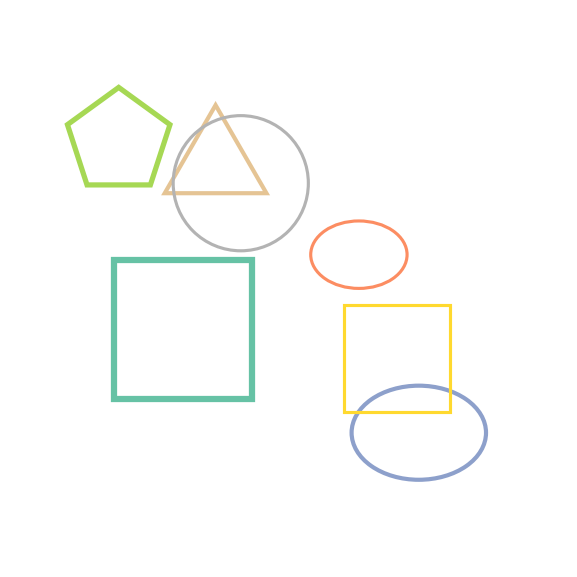[{"shape": "square", "thickness": 3, "radius": 0.6, "center": [0.317, 0.428]}, {"shape": "oval", "thickness": 1.5, "radius": 0.42, "center": [0.621, 0.558]}, {"shape": "oval", "thickness": 2, "radius": 0.58, "center": [0.725, 0.25]}, {"shape": "pentagon", "thickness": 2.5, "radius": 0.47, "center": [0.206, 0.754]}, {"shape": "square", "thickness": 1.5, "radius": 0.46, "center": [0.687, 0.379]}, {"shape": "triangle", "thickness": 2, "radius": 0.51, "center": [0.373, 0.715]}, {"shape": "circle", "thickness": 1.5, "radius": 0.59, "center": [0.417, 0.682]}]